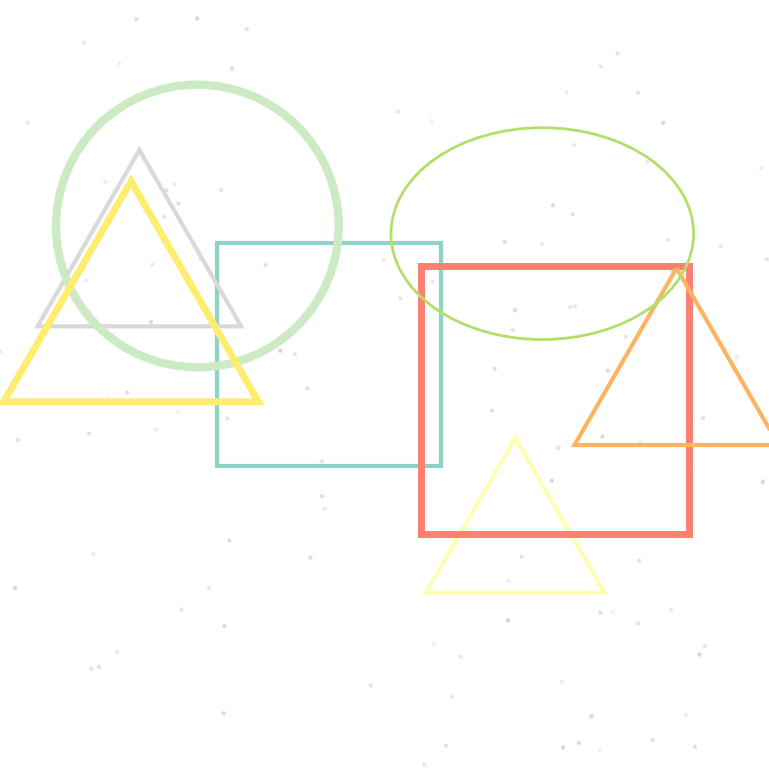[{"shape": "square", "thickness": 1.5, "radius": 0.72, "center": [0.427, 0.54]}, {"shape": "triangle", "thickness": 1.5, "radius": 0.67, "center": [0.669, 0.297]}, {"shape": "square", "thickness": 2.5, "radius": 0.87, "center": [0.721, 0.48]}, {"shape": "triangle", "thickness": 1.5, "radius": 0.77, "center": [0.879, 0.499]}, {"shape": "oval", "thickness": 1, "radius": 0.98, "center": [0.704, 0.697]}, {"shape": "triangle", "thickness": 1.5, "radius": 0.76, "center": [0.181, 0.653]}, {"shape": "circle", "thickness": 3, "radius": 0.92, "center": [0.256, 0.707]}, {"shape": "triangle", "thickness": 2.5, "radius": 0.95, "center": [0.17, 0.574]}]